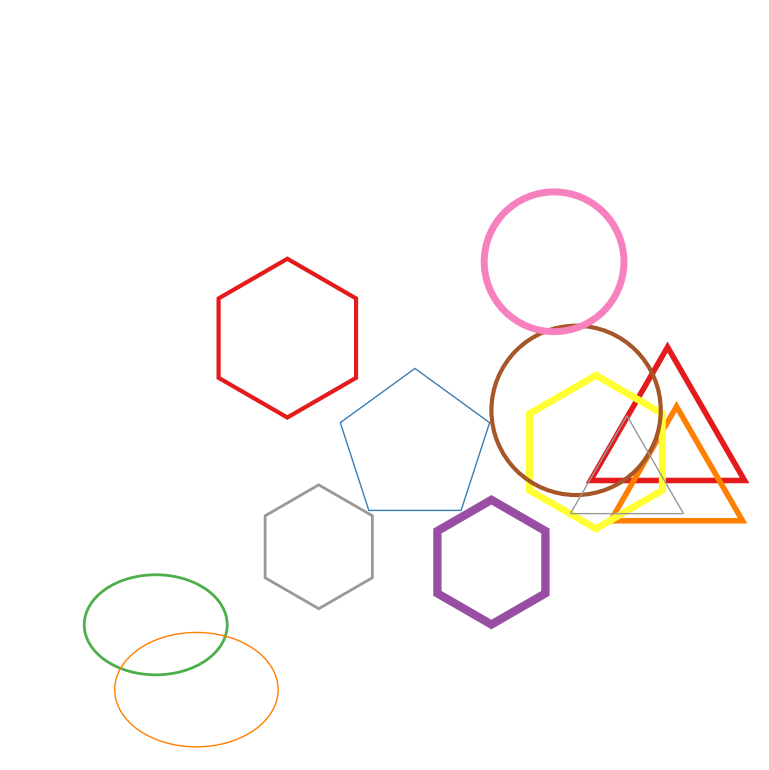[{"shape": "triangle", "thickness": 2, "radius": 0.58, "center": [0.867, 0.434]}, {"shape": "hexagon", "thickness": 1.5, "radius": 0.52, "center": [0.373, 0.561]}, {"shape": "pentagon", "thickness": 0.5, "radius": 0.51, "center": [0.539, 0.42]}, {"shape": "oval", "thickness": 1, "radius": 0.46, "center": [0.202, 0.189]}, {"shape": "hexagon", "thickness": 3, "radius": 0.4, "center": [0.638, 0.27]}, {"shape": "triangle", "thickness": 2, "radius": 0.49, "center": [0.879, 0.373]}, {"shape": "oval", "thickness": 0.5, "radius": 0.53, "center": [0.255, 0.104]}, {"shape": "hexagon", "thickness": 2.5, "radius": 0.5, "center": [0.774, 0.413]}, {"shape": "circle", "thickness": 1.5, "radius": 0.55, "center": [0.748, 0.467]}, {"shape": "circle", "thickness": 2.5, "radius": 0.45, "center": [0.72, 0.66]}, {"shape": "hexagon", "thickness": 1, "radius": 0.4, "center": [0.414, 0.29]}, {"shape": "triangle", "thickness": 0.5, "radius": 0.42, "center": [0.814, 0.375]}]